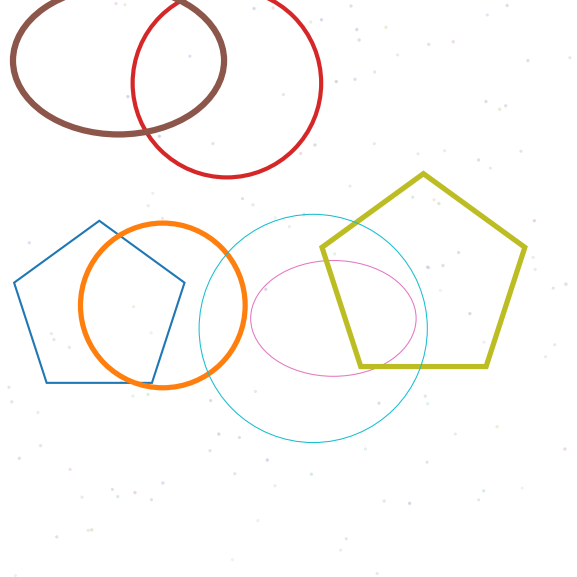[{"shape": "pentagon", "thickness": 1, "radius": 0.78, "center": [0.172, 0.462]}, {"shape": "circle", "thickness": 2.5, "radius": 0.71, "center": [0.282, 0.47]}, {"shape": "circle", "thickness": 2, "radius": 0.82, "center": [0.393, 0.855]}, {"shape": "oval", "thickness": 3, "radius": 0.91, "center": [0.205, 0.894]}, {"shape": "oval", "thickness": 0.5, "radius": 0.72, "center": [0.577, 0.448]}, {"shape": "pentagon", "thickness": 2.5, "radius": 0.92, "center": [0.733, 0.514]}, {"shape": "circle", "thickness": 0.5, "radius": 0.99, "center": [0.542, 0.43]}]